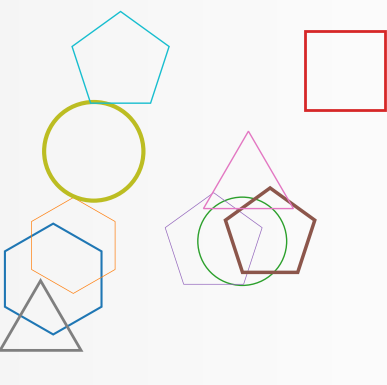[{"shape": "hexagon", "thickness": 1.5, "radius": 0.72, "center": [0.137, 0.275]}, {"shape": "hexagon", "thickness": 0.5, "radius": 0.62, "center": [0.189, 0.362]}, {"shape": "circle", "thickness": 1, "radius": 0.57, "center": [0.625, 0.373]}, {"shape": "square", "thickness": 2, "radius": 0.51, "center": [0.891, 0.817]}, {"shape": "pentagon", "thickness": 0.5, "radius": 0.66, "center": [0.551, 0.368]}, {"shape": "pentagon", "thickness": 2.5, "radius": 0.61, "center": [0.697, 0.391]}, {"shape": "triangle", "thickness": 1, "radius": 0.67, "center": [0.641, 0.525]}, {"shape": "triangle", "thickness": 2, "radius": 0.6, "center": [0.105, 0.15]}, {"shape": "circle", "thickness": 3, "radius": 0.64, "center": [0.242, 0.607]}, {"shape": "pentagon", "thickness": 1, "radius": 0.66, "center": [0.311, 0.839]}]